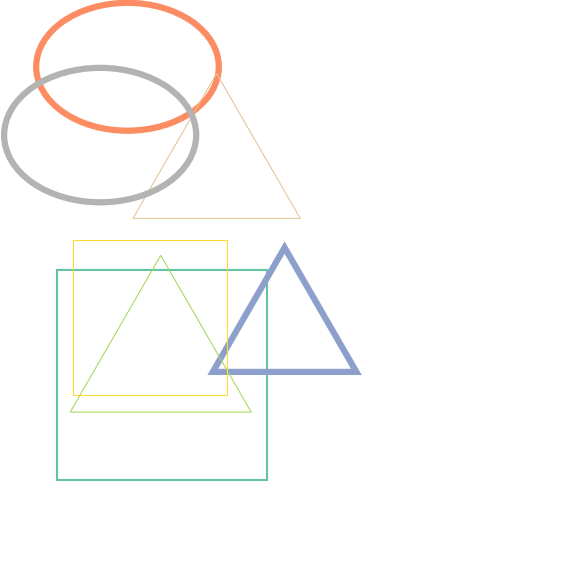[{"shape": "square", "thickness": 1, "radius": 0.91, "center": [0.28, 0.35]}, {"shape": "oval", "thickness": 3, "radius": 0.79, "center": [0.221, 0.884]}, {"shape": "triangle", "thickness": 3, "radius": 0.72, "center": [0.493, 0.427]}, {"shape": "triangle", "thickness": 0.5, "radius": 0.9, "center": [0.278, 0.376]}, {"shape": "square", "thickness": 0.5, "radius": 0.67, "center": [0.259, 0.45]}, {"shape": "triangle", "thickness": 0.5, "radius": 0.84, "center": [0.375, 0.705]}, {"shape": "oval", "thickness": 3, "radius": 0.83, "center": [0.173, 0.765]}]